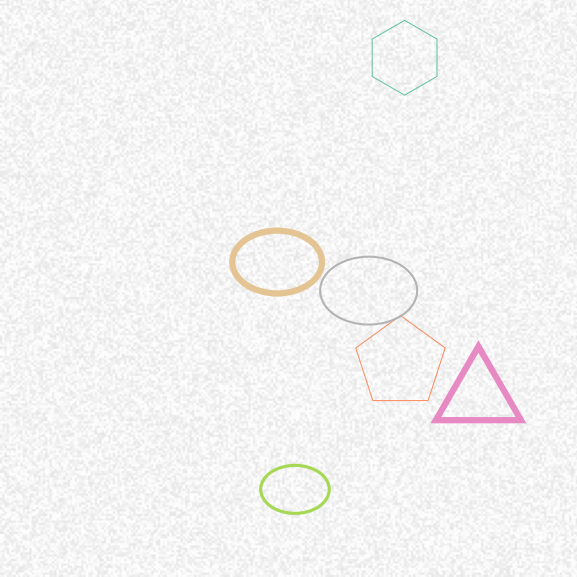[{"shape": "hexagon", "thickness": 0.5, "radius": 0.32, "center": [0.701, 0.899]}, {"shape": "pentagon", "thickness": 0.5, "radius": 0.41, "center": [0.693, 0.371]}, {"shape": "triangle", "thickness": 3, "radius": 0.43, "center": [0.828, 0.314]}, {"shape": "oval", "thickness": 1.5, "radius": 0.3, "center": [0.511, 0.152]}, {"shape": "oval", "thickness": 3, "radius": 0.39, "center": [0.48, 0.545]}, {"shape": "oval", "thickness": 1, "radius": 0.42, "center": [0.638, 0.496]}]